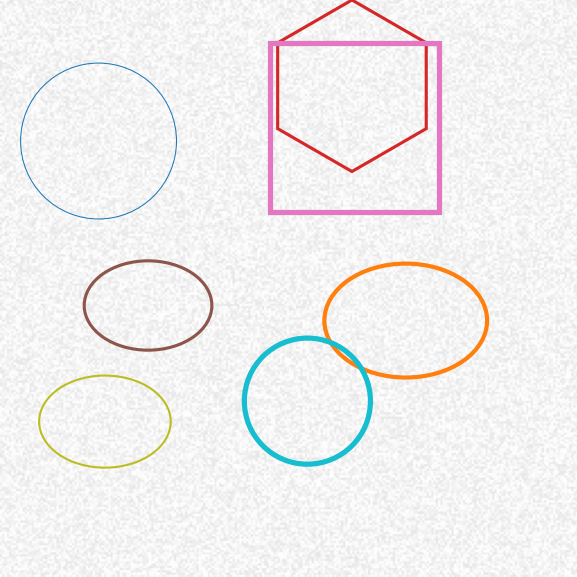[{"shape": "circle", "thickness": 0.5, "radius": 0.67, "center": [0.171, 0.755]}, {"shape": "oval", "thickness": 2, "radius": 0.7, "center": [0.703, 0.444]}, {"shape": "hexagon", "thickness": 1.5, "radius": 0.74, "center": [0.609, 0.851]}, {"shape": "oval", "thickness": 1.5, "radius": 0.55, "center": [0.256, 0.47]}, {"shape": "square", "thickness": 2.5, "radius": 0.73, "center": [0.614, 0.779]}, {"shape": "oval", "thickness": 1, "radius": 0.57, "center": [0.182, 0.269]}, {"shape": "circle", "thickness": 2.5, "radius": 0.55, "center": [0.532, 0.305]}]